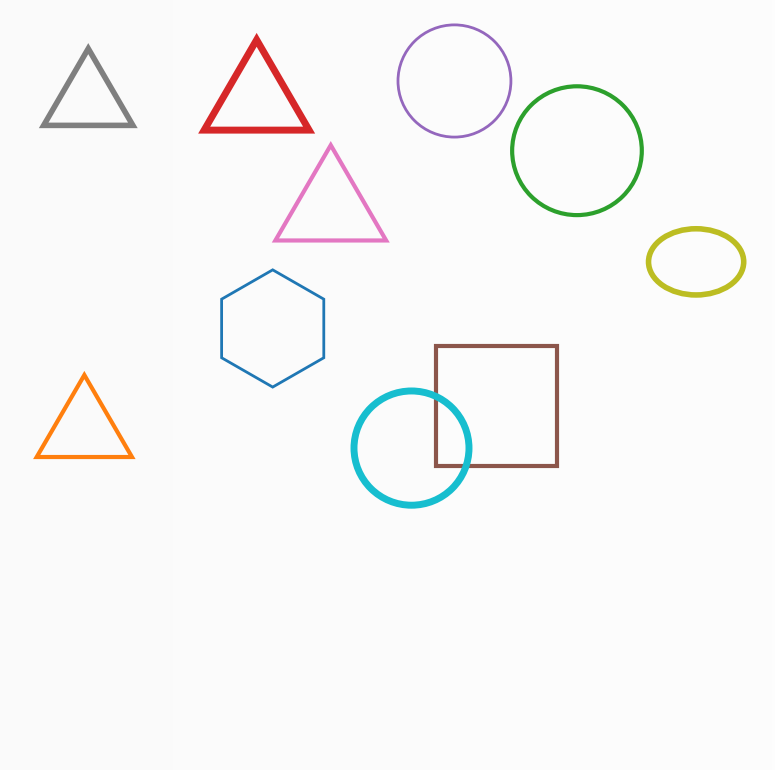[{"shape": "hexagon", "thickness": 1, "radius": 0.38, "center": [0.352, 0.573]}, {"shape": "triangle", "thickness": 1.5, "radius": 0.35, "center": [0.109, 0.442]}, {"shape": "circle", "thickness": 1.5, "radius": 0.42, "center": [0.744, 0.804]}, {"shape": "triangle", "thickness": 2.5, "radius": 0.39, "center": [0.331, 0.87]}, {"shape": "circle", "thickness": 1, "radius": 0.36, "center": [0.586, 0.895]}, {"shape": "square", "thickness": 1.5, "radius": 0.39, "center": [0.641, 0.473]}, {"shape": "triangle", "thickness": 1.5, "radius": 0.41, "center": [0.427, 0.729]}, {"shape": "triangle", "thickness": 2, "radius": 0.33, "center": [0.114, 0.87]}, {"shape": "oval", "thickness": 2, "radius": 0.31, "center": [0.898, 0.66]}, {"shape": "circle", "thickness": 2.5, "radius": 0.37, "center": [0.531, 0.418]}]